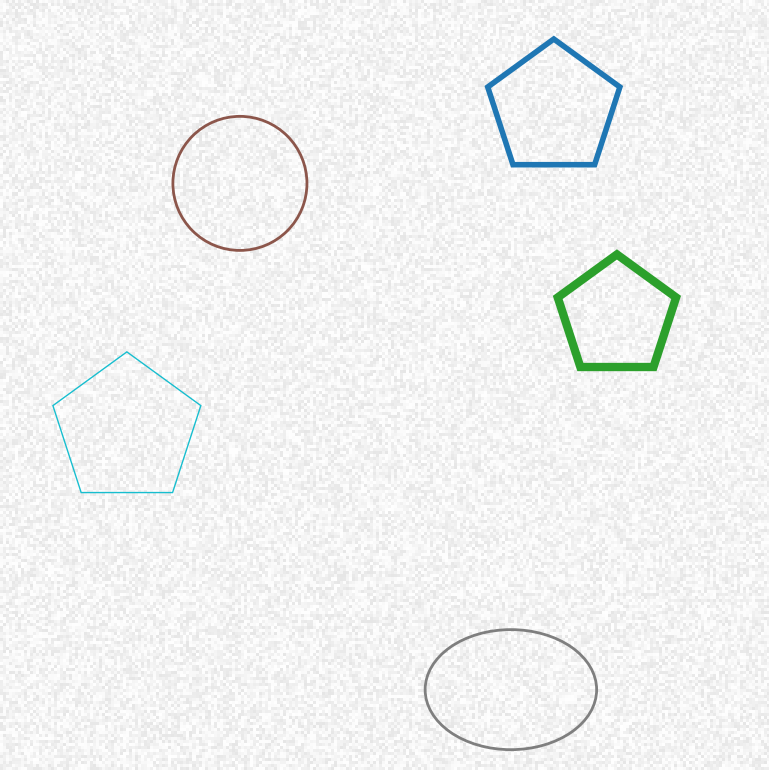[{"shape": "pentagon", "thickness": 2, "radius": 0.45, "center": [0.719, 0.859]}, {"shape": "pentagon", "thickness": 3, "radius": 0.4, "center": [0.801, 0.589]}, {"shape": "circle", "thickness": 1, "radius": 0.44, "center": [0.312, 0.762]}, {"shape": "oval", "thickness": 1, "radius": 0.56, "center": [0.663, 0.104]}, {"shape": "pentagon", "thickness": 0.5, "radius": 0.5, "center": [0.165, 0.442]}]